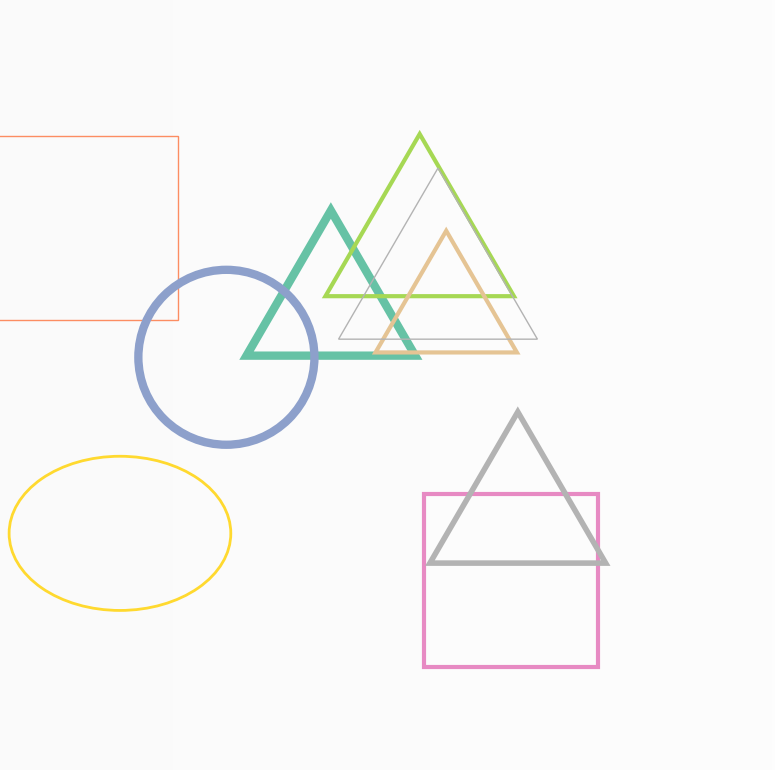[{"shape": "triangle", "thickness": 3, "radius": 0.63, "center": [0.427, 0.601]}, {"shape": "square", "thickness": 0.5, "radius": 0.6, "center": [0.11, 0.704]}, {"shape": "circle", "thickness": 3, "radius": 0.57, "center": [0.292, 0.536]}, {"shape": "square", "thickness": 1.5, "radius": 0.56, "center": [0.66, 0.246]}, {"shape": "triangle", "thickness": 1.5, "radius": 0.7, "center": [0.542, 0.686]}, {"shape": "oval", "thickness": 1, "radius": 0.72, "center": [0.155, 0.307]}, {"shape": "triangle", "thickness": 1.5, "radius": 0.53, "center": [0.576, 0.595]}, {"shape": "triangle", "thickness": 0.5, "radius": 0.74, "center": [0.565, 0.634]}, {"shape": "triangle", "thickness": 2, "radius": 0.65, "center": [0.668, 0.334]}]